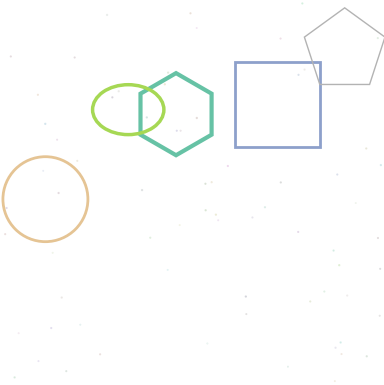[{"shape": "hexagon", "thickness": 3, "radius": 0.53, "center": [0.457, 0.703]}, {"shape": "square", "thickness": 2, "radius": 0.55, "center": [0.722, 0.73]}, {"shape": "oval", "thickness": 2.5, "radius": 0.46, "center": [0.333, 0.715]}, {"shape": "circle", "thickness": 2, "radius": 0.55, "center": [0.118, 0.483]}, {"shape": "pentagon", "thickness": 1, "radius": 0.55, "center": [0.895, 0.87]}]